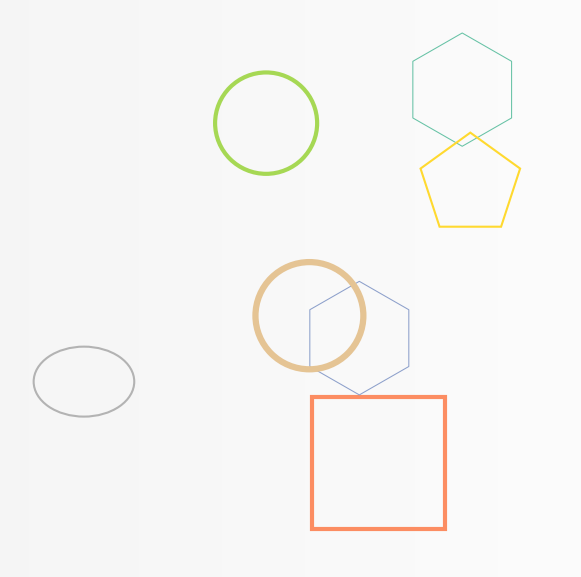[{"shape": "hexagon", "thickness": 0.5, "radius": 0.49, "center": [0.795, 0.844]}, {"shape": "square", "thickness": 2, "radius": 0.57, "center": [0.651, 0.197]}, {"shape": "hexagon", "thickness": 0.5, "radius": 0.49, "center": [0.618, 0.414]}, {"shape": "circle", "thickness": 2, "radius": 0.44, "center": [0.458, 0.786]}, {"shape": "pentagon", "thickness": 1, "radius": 0.45, "center": [0.809, 0.679]}, {"shape": "circle", "thickness": 3, "radius": 0.46, "center": [0.532, 0.452]}, {"shape": "oval", "thickness": 1, "radius": 0.43, "center": [0.144, 0.338]}]